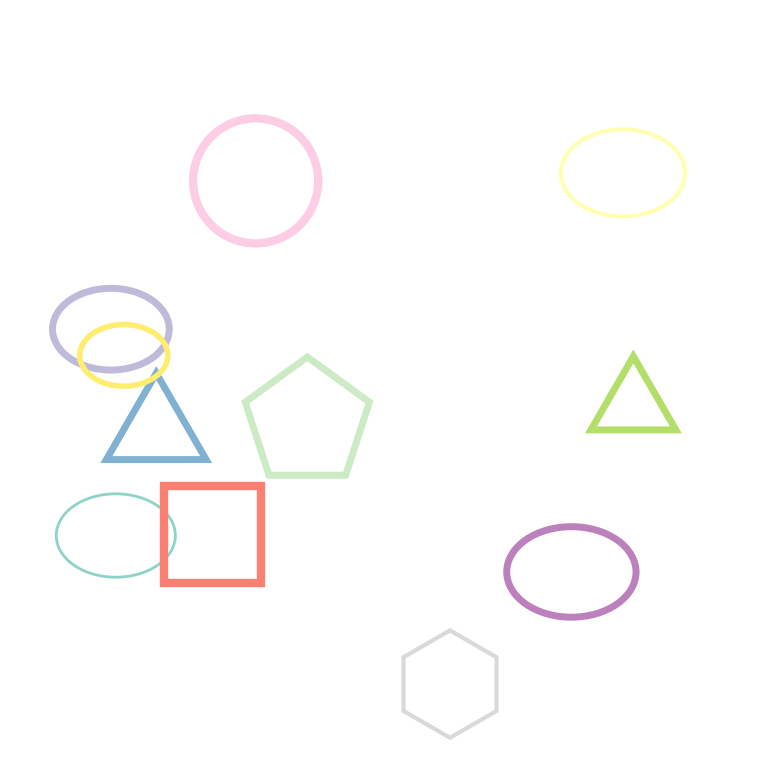[{"shape": "oval", "thickness": 1, "radius": 0.39, "center": [0.15, 0.305]}, {"shape": "oval", "thickness": 1.5, "radius": 0.4, "center": [0.809, 0.775]}, {"shape": "oval", "thickness": 2.5, "radius": 0.38, "center": [0.144, 0.573]}, {"shape": "square", "thickness": 3, "radius": 0.32, "center": [0.276, 0.306]}, {"shape": "triangle", "thickness": 2.5, "radius": 0.37, "center": [0.203, 0.441]}, {"shape": "triangle", "thickness": 2.5, "radius": 0.32, "center": [0.823, 0.474]}, {"shape": "circle", "thickness": 3, "radius": 0.41, "center": [0.332, 0.765]}, {"shape": "hexagon", "thickness": 1.5, "radius": 0.35, "center": [0.584, 0.112]}, {"shape": "oval", "thickness": 2.5, "radius": 0.42, "center": [0.742, 0.257]}, {"shape": "pentagon", "thickness": 2.5, "radius": 0.42, "center": [0.399, 0.452]}, {"shape": "oval", "thickness": 2, "radius": 0.29, "center": [0.161, 0.538]}]